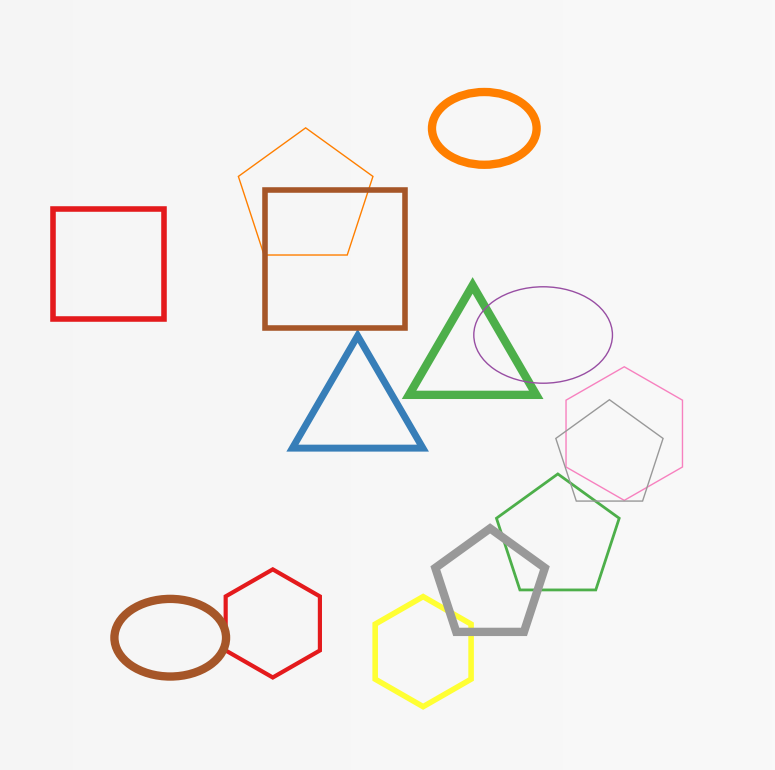[{"shape": "square", "thickness": 2, "radius": 0.36, "center": [0.14, 0.657]}, {"shape": "hexagon", "thickness": 1.5, "radius": 0.35, "center": [0.352, 0.19]}, {"shape": "triangle", "thickness": 2.5, "radius": 0.49, "center": [0.461, 0.467]}, {"shape": "triangle", "thickness": 3, "radius": 0.47, "center": [0.61, 0.535]}, {"shape": "pentagon", "thickness": 1, "radius": 0.42, "center": [0.72, 0.301]}, {"shape": "oval", "thickness": 0.5, "radius": 0.45, "center": [0.701, 0.565]}, {"shape": "pentagon", "thickness": 0.5, "radius": 0.46, "center": [0.394, 0.743]}, {"shape": "oval", "thickness": 3, "radius": 0.34, "center": [0.625, 0.833]}, {"shape": "hexagon", "thickness": 2, "radius": 0.36, "center": [0.546, 0.154]}, {"shape": "square", "thickness": 2, "radius": 0.45, "center": [0.432, 0.664]}, {"shape": "oval", "thickness": 3, "radius": 0.36, "center": [0.22, 0.172]}, {"shape": "hexagon", "thickness": 0.5, "radius": 0.43, "center": [0.805, 0.437]}, {"shape": "pentagon", "thickness": 3, "radius": 0.37, "center": [0.632, 0.239]}, {"shape": "pentagon", "thickness": 0.5, "radius": 0.36, "center": [0.786, 0.408]}]